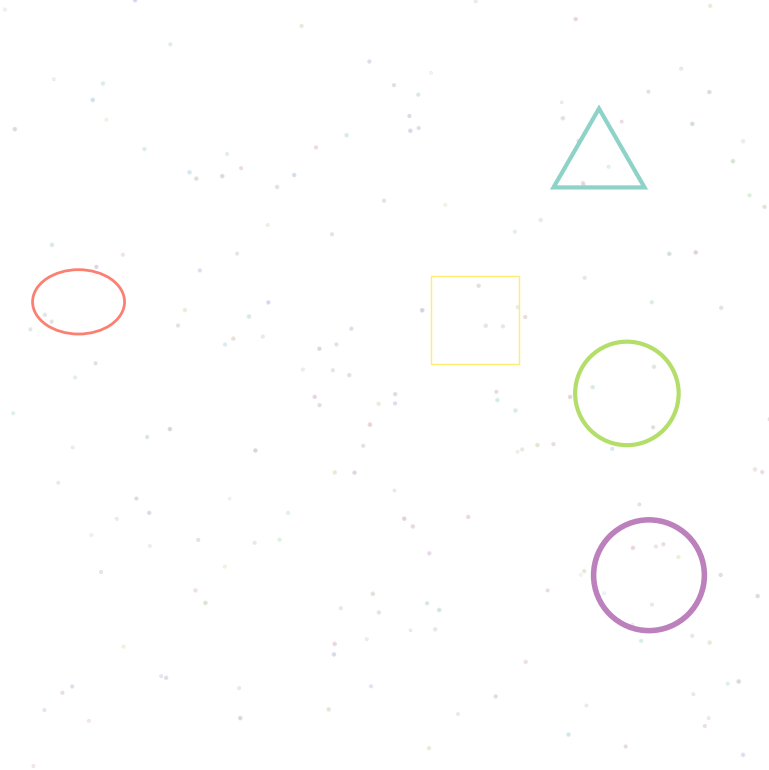[{"shape": "triangle", "thickness": 1.5, "radius": 0.34, "center": [0.778, 0.791]}, {"shape": "oval", "thickness": 1, "radius": 0.3, "center": [0.102, 0.608]}, {"shape": "circle", "thickness": 1.5, "radius": 0.34, "center": [0.814, 0.489]}, {"shape": "circle", "thickness": 2, "radius": 0.36, "center": [0.843, 0.253]}, {"shape": "square", "thickness": 0.5, "radius": 0.29, "center": [0.617, 0.585]}]